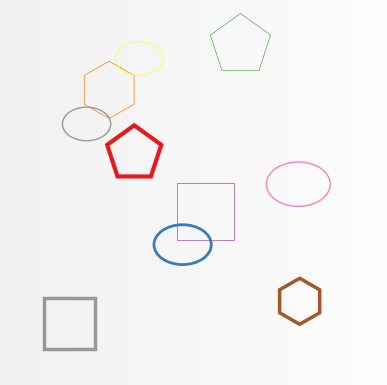[{"shape": "pentagon", "thickness": 3, "radius": 0.37, "center": [0.346, 0.601]}, {"shape": "oval", "thickness": 2, "radius": 0.37, "center": [0.471, 0.365]}, {"shape": "pentagon", "thickness": 0.5, "radius": 0.41, "center": [0.621, 0.884]}, {"shape": "square", "thickness": 0.5, "radius": 0.37, "center": [0.53, 0.451]}, {"shape": "hexagon", "thickness": 0.5, "radius": 0.37, "center": [0.282, 0.767]}, {"shape": "oval", "thickness": 0.5, "radius": 0.31, "center": [0.359, 0.848]}, {"shape": "hexagon", "thickness": 2.5, "radius": 0.3, "center": [0.773, 0.217]}, {"shape": "oval", "thickness": 1, "radius": 0.41, "center": [0.77, 0.522]}, {"shape": "oval", "thickness": 1, "radius": 0.31, "center": [0.223, 0.678]}, {"shape": "square", "thickness": 2.5, "radius": 0.33, "center": [0.179, 0.16]}]